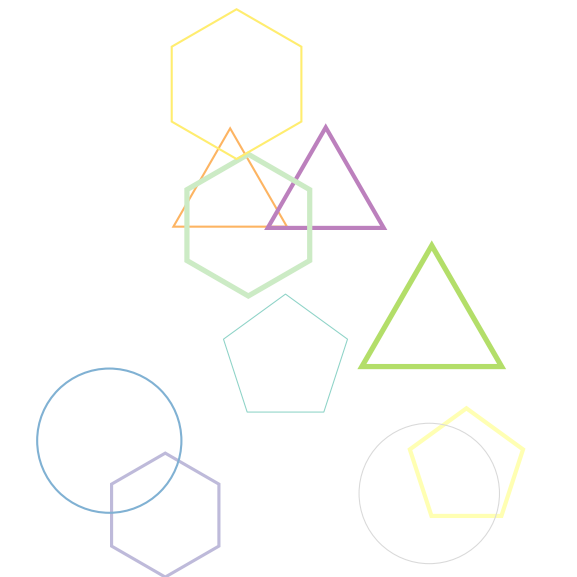[{"shape": "pentagon", "thickness": 0.5, "radius": 0.56, "center": [0.494, 0.377]}, {"shape": "pentagon", "thickness": 2, "radius": 0.52, "center": [0.808, 0.189]}, {"shape": "hexagon", "thickness": 1.5, "radius": 0.54, "center": [0.286, 0.107]}, {"shape": "circle", "thickness": 1, "radius": 0.62, "center": [0.189, 0.236]}, {"shape": "triangle", "thickness": 1, "radius": 0.57, "center": [0.399, 0.663]}, {"shape": "triangle", "thickness": 2.5, "radius": 0.7, "center": [0.748, 0.434]}, {"shape": "circle", "thickness": 0.5, "radius": 0.61, "center": [0.743, 0.145]}, {"shape": "triangle", "thickness": 2, "radius": 0.58, "center": [0.564, 0.662]}, {"shape": "hexagon", "thickness": 2.5, "radius": 0.61, "center": [0.43, 0.609]}, {"shape": "hexagon", "thickness": 1, "radius": 0.65, "center": [0.41, 0.853]}]